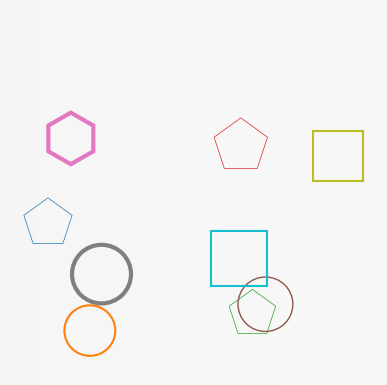[{"shape": "pentagon", "thickness": 0.5, "radius": 0.33, "center": [0.124, 0.421]}, {"shape": "circle", "thickness": 1.5, "radius": 0.33, "center": [0.232, 0.141]}, {"shape": "pentagon", "thickness": 0.5, "radius": 0.32, "center": [0.651, 0.185]}, {"shape": "pentagon", "thickness": 0.5, "radius": 0.36, "center": [0.621, 0.621]}, {"shape": "circle", "thickness": 1, "radius": 0.35, "center": [0.685, 0.21]}, {"shape": "hexagon", "thickness": 3, "radius": 0.33, "center": [0.183, 0.64]}, {"shape": "circle", "thickness": 3, "radius": 0.38, "center": [0.262, 0.288]}, {"shape": "square", "thickness": 1.5, "radius": 0.32, "center": [0.871, 0.594]}, {"shape": "square", "thickness": 1.5, "radius": 0.36, "center": [0.616, 0.329]}]